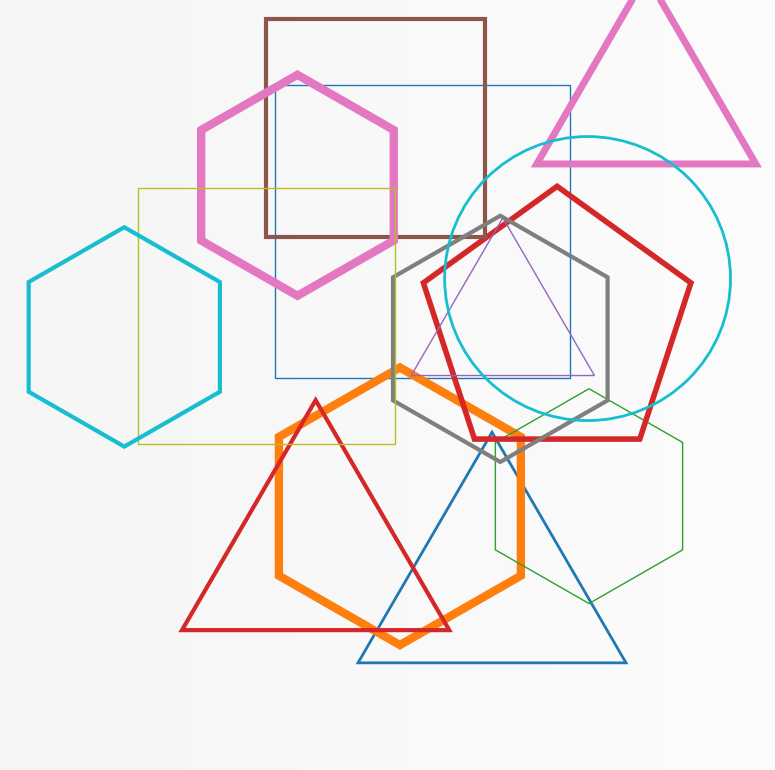[{"shape": "square", "thickness": 0.5, "radius": 0.95, "center": [0.545, 0.699]}, {"shape": "triangle", "thickness": 1, "radius": 1.0, "center": [0.635, 0.239]}, {"shape": "hexagon", "thickness": 3, "radius": 0.9, "center": [0.516, 0.342]}, {"shape": "hexagon", "thickness": 0.5, "radius": 0.7, "center": [0.76, 0.356]}, {"shape": "triangle", "thickness": 1.5, "radius": 1.0, "center": [0.407, 0.281]}, {"shape": "pentagon", "thickness": 2, "radius": 0.91, "center": [0.719, 0.577]}, {"shape": "triangle", "thickness": 0.5, "radius": 0.68, "center": [0.649, 0.581]}, {"shape": "square", "thickness": 1.5, "radius": 0.71, "center": [0.484, 0.833]}, {"shape": "triangle", "thickness": 2.5, "radius": 0.82, "center": [0.834, 0.869]}, {"shape": "hexagon", "thickness": 3, "radius": 0.72, "center": [0.384, 0.759]}, {"shape": "hexagon", "thickness": 1.5, "radius": 0.8, "center": [0.646, 0.56]}, {"shape": "square", "thickness": 0.5, "radius": 0.83, "center": [0.344, 0.59]}, {"shape": "hexagon", "thickness": 1.5, "radius": 0.71, "center": [0.16, 0.562]}, {"shape": "circle", "thickness": 1, "radius": 0.92, "center": [0.758, 0.638]}]